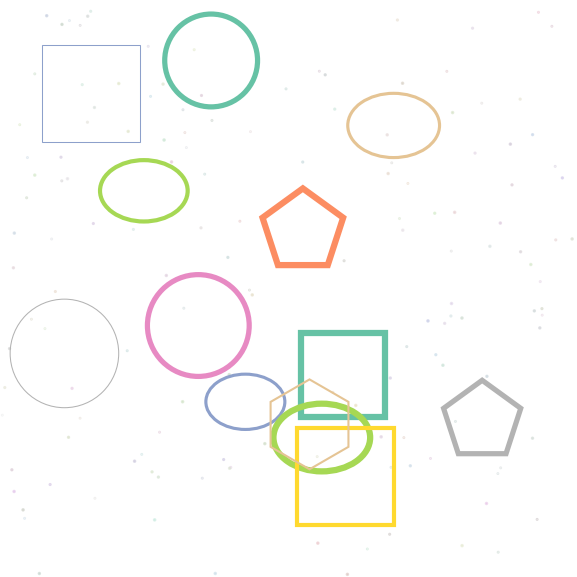[{"shape": "square", "thickness": 3, "radius": 0.36, "center": [0.593, 0.349]}, {"shape": "circle", "thickness": 2.5, "radius": 0.4, "center": [0.366, 0.894]}, {"shape": "pentagon", "thickness": 3, "radius": 0.37, "center": [0.524, 0.599]}, {"shape": "oval", "thickness": 1.5, "radius": 0.34, "center": [0.425, 0.303]}, {"shape": "square", "thickness": 0.5, "radius": 0.42, "center": [0.157, 0.837]}, {"shape": "circle", "thickness": 2.5, "radius": 0.44, "center": [0.343, 0.435]}, {"shape": "oval", "thickness": 3, "radius": 0.42, "center": [0.557, 0.242]}, {"shape": "oval", "thickness": 2, "radius": 0.38, "center": [0.249, 0.669]}, {"shape": "square", "thickness": 2, "radius": 0.42, "center": [0.598, 0.174]}, {"shape": "hexagon", "thickness": 1, "radius": 0.39, "center": [0.536, 0.264]}, {"shape": "oval", "thickness": 1.5, "radius": 0.4, "center": [0.682, 0.782]}, {"shape": "circle", "thickness": 0.5, "radius": 0.47, "center": [0.112, 0.387]}, {"shape": "pentagon", "thickness": 2.5, "radius": 0.35, "center": [0.835, 0.27]}]